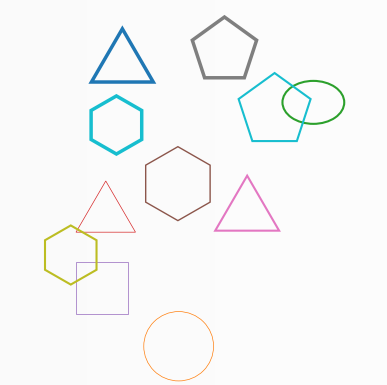[{"shape": "triangle", "thickness": 2.5, "radius": 0.46, "center": [0.316, 0.833]}, {"shape": "circle", "thickness": 0.5, "radius": 0.45, "center": [0.461, 0.101]}, {"shape": "oval", "thickness": 1.5, "radius": 0.4, "center": [0.809, 0.734]}, {"shape": "triangle", "thickness": 0.5, "radius": 0.44, "center": [0.273, 0.441]}, {"shape": "square", "thickness": 0.5, "radius": 0.34, "center": [0.264, 0.252]}, {"shape": "hexagon", "thickness": 1, "radius": 0.48, "center": [0.459, 0.523]}, {"shape": "triangle", "thickness": 1.5, "radius": 0.48, "center": [0.638, 0.448]}, {"shape": "pentagon", "thickness": 2.5, "radius": 0.44, "center": [0.579, 0.869]}, {"shape": "hexagon", "thickness": 1.5, "radius": 0.38, "center": [0.183, 0.338]}, {"shape": "pentagon", "thickness": 1.5, "radius": 0.49, "center": [0.709, 0.713]}, {"shape": "hexagon", "thickness": 2.5, "radius": 0.38, "center": [0.3, 0.675]}]